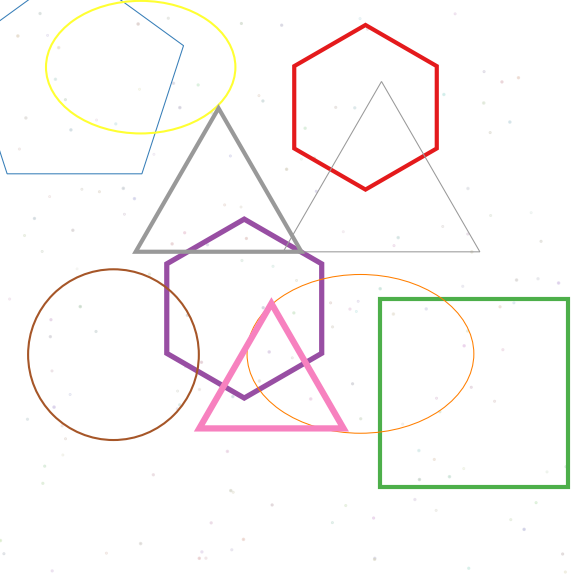[{"shape": "hexagon", "thickness": 2, "radius": 0.71, "center": [0.633, 0.813]}, {"shape": "pentagon", "thickness": 0.5, "radius": 0.99, "center": [0.129, 0.859]}, {"shape": "square", "thickness": 2, "radius": 0.81, "center": [0.821, 0.318]}, {"shape": "hexagon", "thickness": 2.5, "radius": 0.77, "center": [0.423, 0.465]}, {"shape": "oval", "thickness": 0.5, "radius": 0.98, "center": [0.624, 0.386]}, {"shape": "oval", "thickness": 1, "radius": 0.82, "center": [0.244, 0.883]}, {"shape": "circle", "thickness": 1, "radius": 0.74, "center": [0.196, 0.385]}, {"shape": "triangle", "thickness": 3, "radius": 0.72, "center": [0.47, 0.329]}, {"shape": "triangle", "thickness": 0.5, "radius": 0.98, "center": [0.661, 0.661]}, {"shape": "triangle", "thickness": 2, "radius": 0.83, "center": [0.378, 0.646]}]